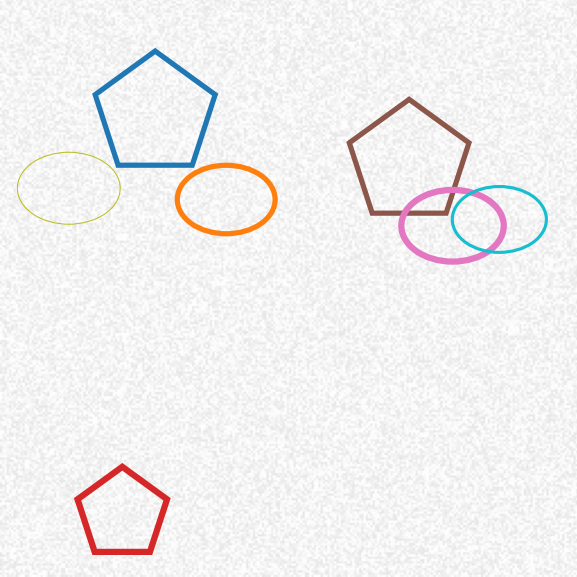[{"shape": "pentagon", "thickness": 2.5, "radius": 0.55, "center": [0.269, 0.801]}, {"shape": "oval", "thickness": 2.5, "radius": 0.42, "center": [0.392, 0.654]}, {"shape": "pentagon", "thickness": 3, "radius": 0.41, "center": [0.212, 0.109]}, {"shape": "pentagon", "thickness": 2.5, "radius": 0.54, "center": [0.708, 0.718]}, {"shape": "oval", "thickness": 3, "radius": 0.44, "center": [0.784, 0.608]}, {"shape": "oval", "thickness": 0.5, "radius": 0.45, "center": [0.119, 0.673]}, {"shape": "oval", "thickness": 1.5, "radius": 0.41, "center": [0.865, 0.619]}]